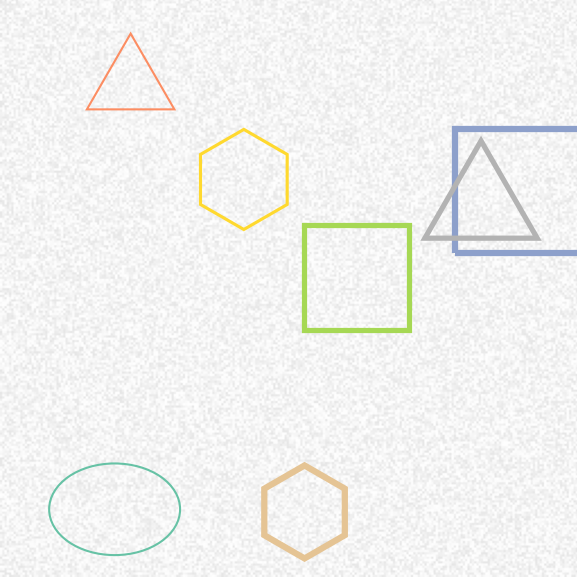[{"shape": "oval", "thickness": 1, "radius": 0.57, "center": [0.198, 0.117]}, {"shape": "triangle", "thickness": 1, "radius": 0.44, "center": [0.226, 0.853]}, {"shape": "square", "thickness": 3, "radius": 0.54, "center": [0.896, 0.669]}, {"shape": "square", "thickness": 2.5, "radius": 0.45, "center": [0.618, 0.518]}, {"shape": "hexagon", "thickness": 1.5, "radius": 0.43, "center": [0.422, 0.688]}, {"shape": "hexagon", "thickness": 3, "radius": 0.4, "center": [0.527, 0.113]}, {"shape": "triangle", "thickness": 2.5, "radius": 0.56, "center": [0.833, 0.643]}]